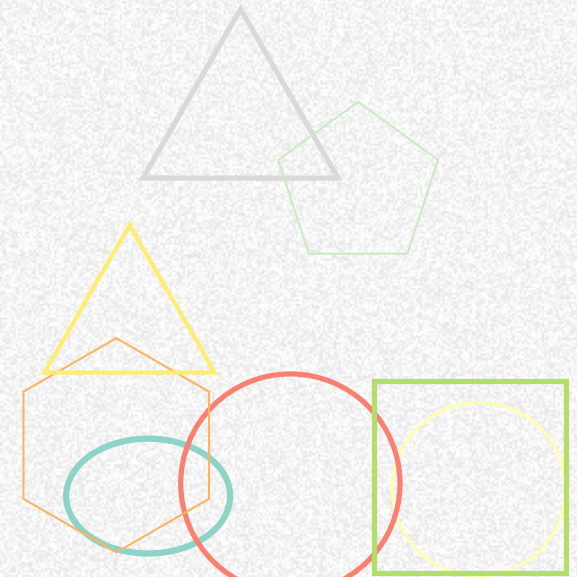[{"shape": "oval", "thickness": 3, "radius": 0.71, "center": [0.257, 0.14]}, {"shape": "circle", "thickness": 1.5, "radius": 0.75, "center": [0.829, 0.152]}, {"shape": "circle", "thickness": 2.5, "radius": 0.95, "center": [0.503, 0.162]}, {"shape": "hexagon", "thickness": 1, "radius": 0.93, "center": [0.201, 0.228]}, {"shape": "square", "thickness": 2.5, "radius": 0.83, "center": [0.813, 0.173]}, {"shape": "triangle", "thickness": 2.5, "radius": 0.97, "center": [0.417, 0.788]}, {"shape": "pentagon", "thickness": 1, "radius": 0.73, "center": [0.62, 0.677]}, {"shape": "triangle", "thickness": 2, "radius": 0.85, "center": [0.224, 0.439]}]